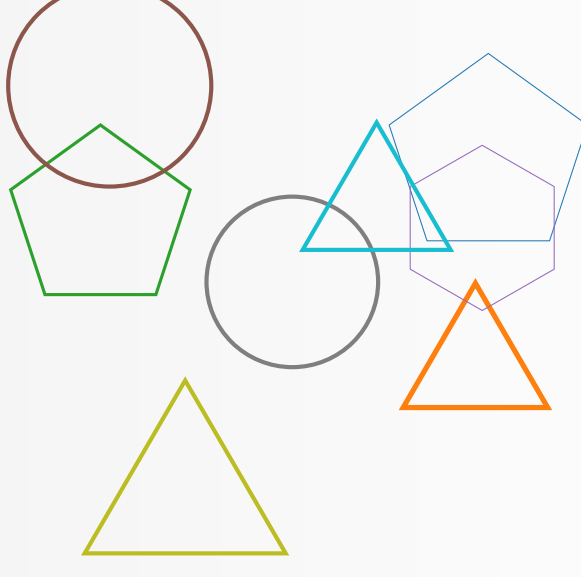[{"shape": "pentagon", "thickness": 0.5, "radius": 0.9, "center": [0.84, 0.727]}, {"shape": "triangle", "thickness": 2.5, "radius": 0.72, "center": [0.818, 0.365]}, {"shape": "pentagon", "thickness": 1.5, "radius": 0.81, "center": [0.173, 0.62]}, {"shape": "hexagon", "thickness": 0.5, "radius": 0.72, "center": [0.83, 0.605]}, {"shape": "circle", "thickness": 2, "radius": 0.87, "center": [0.189, 0.851]}, {"shape": "circle", "thickness": 2, "radius": 0.74, "center": [0.503, 0.511]}, {"shape": "triangle", "thickness": 2, "radius": 1.0, "center": [0.319, 0.141]}, {"shape": "triangle", "thickness": 2, "radius": 0.73, "center": [0.648, 0.64]}]